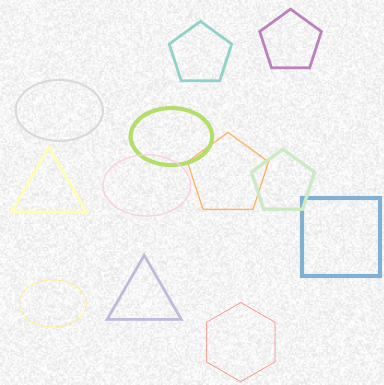[{"shape": "pentagon", "thickness": 2, "radius": 0.43, "center": [0.521, 0.859]}, {"shape": "triangle", "thickness": 2, "radius": 0.56, "center": [0.127, 0.506]}, {"shape": "triangle", "thickness": 2, "radius": 0.56, "center": [0.375, 0.226]}, {"shape": "hexagon", "thickness": 0.5, "radius": 0.51, "center": [0.625, 0.111]}, {"shape": "square", "thickness": 3, "radius": 0.51, "center": [0.886, 0.385]}, {"shape": "pentagon", "thickness": 1, "radius": 0.55, "center": [0.592, 0.546]}, {"shape": "oval", "thickness": 3, "radius": 0.53, "center": [0.445, 0.645]}, {"shape": "oval", "thickness": 1, "radius": 0.57, "center": [0.381, 0.518]}, {"shape": "oval", "thickness": 1.5, "radius": 0.57, "center": [0.154, 0.713]}, {"shape": "pentagon", "thickness": 2, "radius": 0.42, "center": [0.755, 0.892]}, {"shape": "pentagon", "thickness": 2.5, "radius": 0.43, "center": [0.735, 0.526]}, {"shape": "oval", "thickness": 0.5, "radius": 0.44, "center": [0.137, 0.212]}]